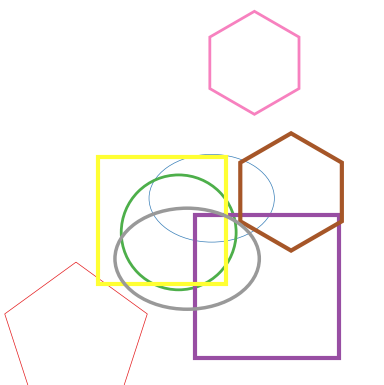[{"shape": "pentagon", "thickness": 0.5, "radius": 0.97, "center": [0.197, 0.124]}, {"shape": "oval", "thickness": 0.5, "radius": 0.81, "center": [0.55, 0.485]}, {"shape": "circle", "thickness": 2, "radius": 0.75, "center": [0.464, 0.396]}, {"shape": "square", "thickness": 3, "radius": 0.93, "center": [0.694, 0.256]}, {"shape": "square", "thickness": 3, "radius": 0.83, "center": [0.421, 0.428]}, {"shape": "hexagon", "thickness": 3, "radius": 0.76, "center": [0.756, 0.501]}, {"shape": "hexagon", "thickness": 2, "radius": 0.67, "center": [0.661, 0.837]}, {"shape": "oval", "thickness": 2.5, "radius": 0.94, "center": [0.486, 0.328]}]